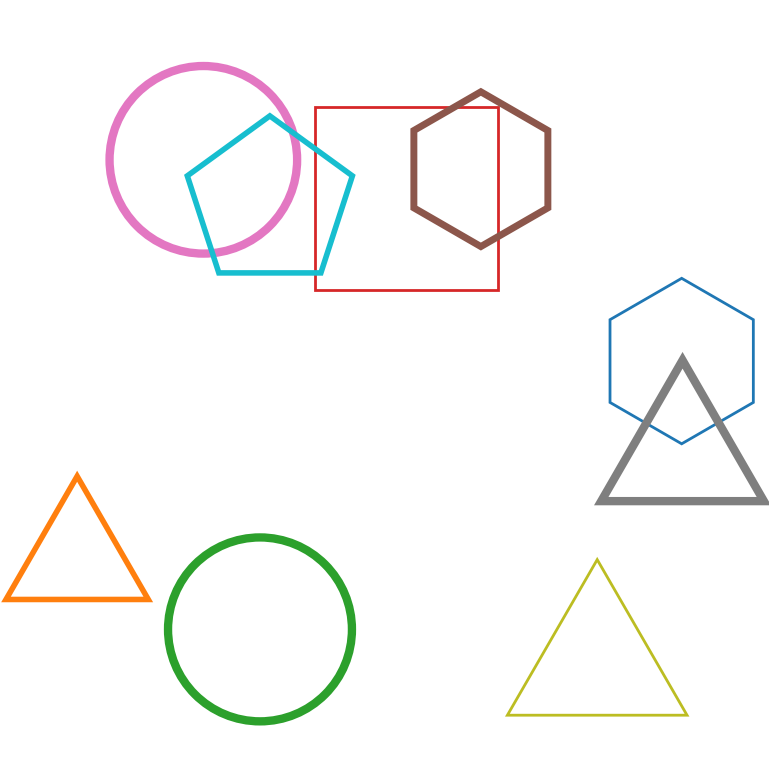[{"shape": "hexagon", "thickness": 1, "radius": 0.54, "center": [0.885, 0.531]}, {"shape": "triangle", "thickness": 2, "radius": 0.53, "center": [0.1, 0.275]}, {"shape": "circle", "thickness": 3, "radius": 0.6, "center": [0.338, 0.183]}, {"shape": "square", "thickness": 1, "radius": 0.6, "center": [0.528, 0.742]}, {"shape": "hexagon", "thickness": 2.5, "radius": 0.5, "center": [0.625, 0.78]}, {"shape": "circle", "thickness": 3, "radius": 0.61, "center": [0.264, 0.792]}, {"shape": "triangle", "thickness": 3, "radius": 0.61, "center": [0.886, 0.41]}, {"shape": "triangle", "thickness": 1, "radius": 0.67, "center": [0.776, 0.139]}, {"shape": "pentagon", "thickness": 2, "radius": 0.56, "center": [0.35, 0.737]}]